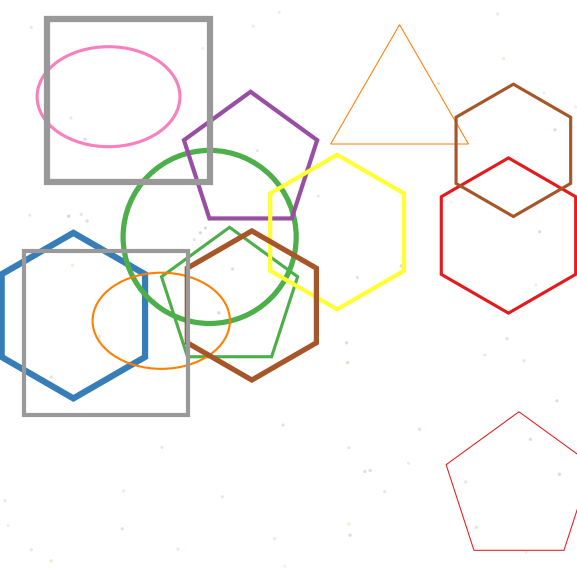[{"shape": "pentagon", "thickness": 0.5, "radius": 0.66, "center": [0.899, 0.154]}, {"shape": "hexagon", "thickness": 1.5, "radius": 0.67, "center": [0.88, 0.591]}, {"shape": "hexagon", "thickness": 3, "radius": 0.72, "center": [0.127, 0.453]}, {"shape": "pentagon", "thickness": 1.5, "radius": 0.62, "center": [0.398, 0.482]}, {"shape": "circle", "thickness": 2.5, "radius": 0.75, "center": [0.363, 0.589]}, {"shape": "pentagon", "thickness": 2, "radius": 0.61, "center": [0.434, 0.719]}, {"shape": "oval", "thickness": 1, "radius": 0.59, "center": [0.279, 0.444]}, {"shape": "triangle", "thickness": 0.5, "radius": 0.69, "center": [0.692, 0.819]}, {"shape": "hexagon", "thickness": 2, "radius": 0.67, "center": [0.584, 0.597]}, {"shape": "hexagon", "thickness": 2.5, "radius": 0.65, "center": [0.436, 0.47]}, {"shape": "hexagon", "thickness": 1.5, "radius": 0.57, "center": [0.889, 0.739]}, {"shape": "oval", "thickness": 1.5, "radius": 0.62, "center": [0.188, 0.832]}, {"shape": "square", "thickness": 3, "radius": 0.71, "center": [0.223, 0.825]}, {"shape": "square", "thickness": 2, "radius": 0.71, "center": [0.183, 0.422]}]